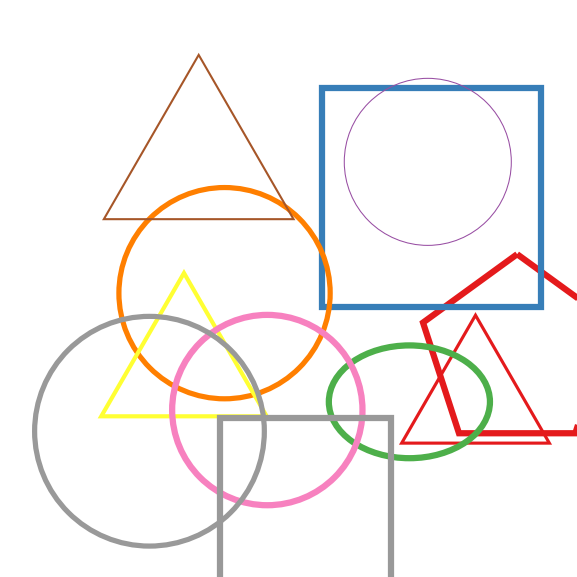[{"shape": "triangle", "thickness": 1.5, "radius": 0.74, "center": [0.823, 0.306]}, {"shape": "pentagon", "thickness": 3, "radius": 0.86, "center": [0.896, 0.388]}, {"shape": "square", "thickness": 3, "radius": 0.95, "center": [0.747, 0.657]}, {"shape": "oval", "thickness": 3, "radius": 0.7, "center": [0.709, 0.303]}, {"shape": "circle", "thickness": 0.5, "radius": 0.72, "center": [0.741, 0.719]}, {"shape": "circle", "thickness": 2.5, "radius": 0.91, "center": [0.389, 0.491]}, {"shape": "triangle", "thickness": 2, "radius": 0.83, "center": [0.319, 0.361]}, {"shape": "triangle", "thickness": 1, "radius": 0.95, "center": [0.344, 0.714]}, {"shape": "circle", "thickness": 3, "radius": 0.82, "center": [0.463, 0.289]}, {"shape": "circle", "thickness": 2.5, "radius": 0.99, "center": [0.259, 0.252]}, {"shape": "square", "thickness": 3, "radius": 0.74, "center": [0.529, 0.127]}]